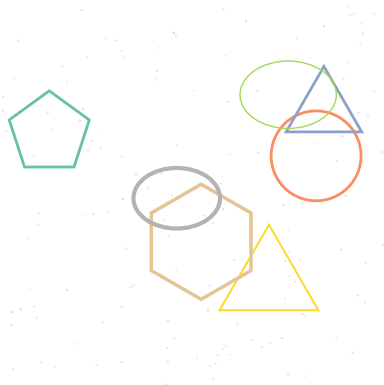[{"shape": "pentagon", "thickness": 2, "radius": 0.55, "center": [0.128, 0.655]}, {"shape": "circle", "thickness": 2, "radius": 0.58, "center": [0.821, 0.595]}, {"shape": "triangle", "thickness": 2, "radius": 0.57, "center": [0.841, 0.714]}, {"shape": "oval", "thickness": 1, "radius": 0.63, "center": [0.749, 0.754]}, {"shape": "triangle", "thickness": 1.5, "radius": 0.74, "center": [0.699, 0.268]}, {"shape": "hexagon", "thickness": 2.5, "radius": 0.75, "center": [0.523, 0.372]}, {"shape": "oval", "thickness": 3, "radius": 0.56, "center": [0.459, 0.485]}]